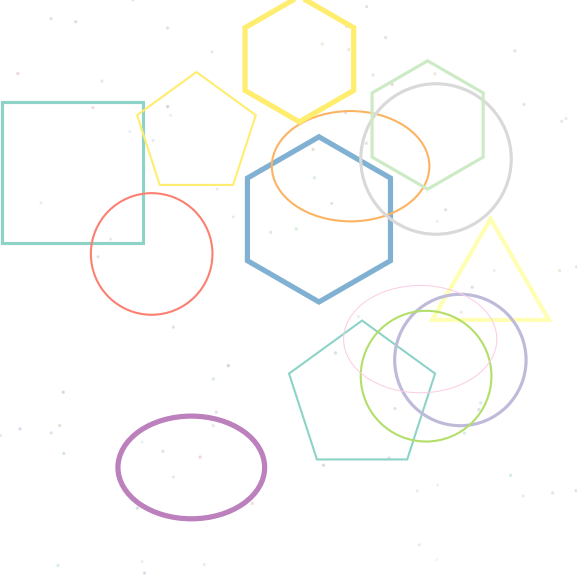[{"shape": "pentagon", "thickness": 1, "radius": 0.66, "center": [0.627, 0.311]}, {"shape": "square", "thickness": 1.5, "radius": 0.61, "center": [0.125, 0.701]}, {"shape": "triangle", "thickness": 2, "radius": 0.58, "center": [0.849, 0.503]}, {"shape": "circle", "thickness": 1.5, "radius": 0.57, "center": [0.797, 0.376]}, {"shape": "circle", "thickness": 1, "radius": 0.53, "center": [0.263, 0.559]}, {"shape": "hexagon", "thickness": 2.5, "radius": 0.71, "center": [0.552, 0.619]}, {"shape": "oval", "thickness": 1, "radius": 0.68, "center": [0.607, 0.711]}, {"shape": "circle", "thickness": 1, "radius": 0.57, "center": [0.738, 0.348]}, {"shape": "oval", "thickness": 0.5, "radius": 0.66, "center": [0.728, 0.412]}, {"shape": "circle", "thickness": 1.5, "radius": 0.65, "center": [0.755, 0.724]}, {"shape": "oval", "thickness": 2.5, "radius": 0.64, "center": [0.331, 0.19]}, {"shape": "hexagon", "thickness": 1.5, "radius": 0.56, "center": [0.74, 0.783]}, {"shape": "pentagon", "thickness": 1, "radius": 0.54, "center": [0.34, 0.766]}, {"shape": "hexagon", "thickness": 2.5, "radius": 0.54, "center": [0.518, 0.897]}]